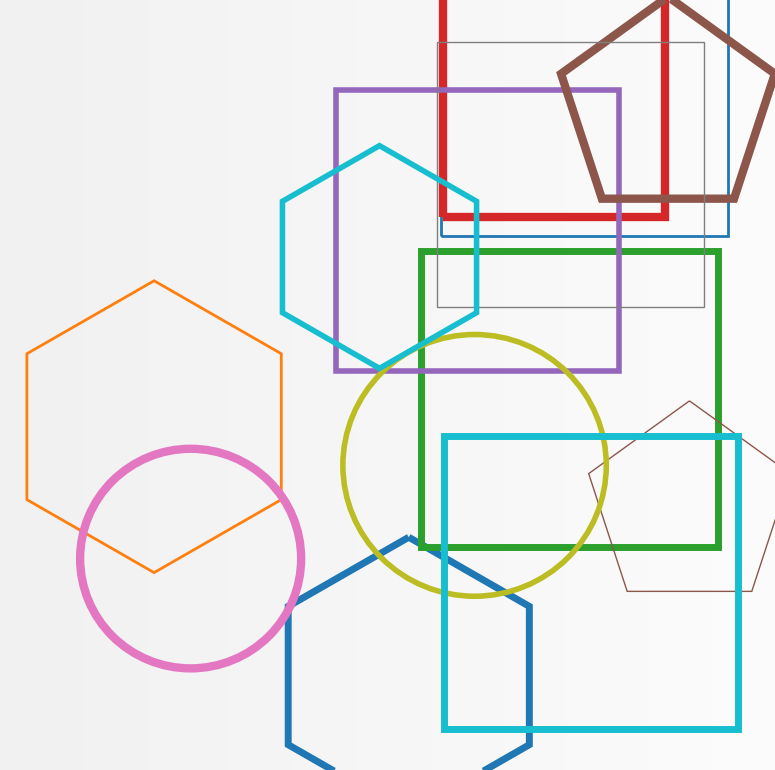[{"shape": "square", "thickness": 1, "radius": 0.93, "center": [0.754, 0.879]}, {"shape": "hexagon", "thickness": 2.5, "radius": 0.9, "center": [0.527, 0.123]}, {"shape": "hexagon", "thickness": 1, "radius": 0.95, "center": [0.199, 0.446]}, {"shape": "square", "thickness": 2.5, "radius": 0.96, "center": [0.735, 0.482]}, {"shape": "square", "thickness": 3, "radius": 0.71, "center": [0.715, 0.86]}, {"shape": "square", "thickness": 2, "radius": 0.91, "center": [0.616, 0.701]}, {"shape": "pentagon", "thickness": 0.5, "radius": 0.68, "center": [0.89, 0.343]}, {"shape": "pentagon", "thickness": 3, "radius": 0.73, "center": [0.862, 0.859]}, {"shape": "circle", "thickness": 3, "radius": 0.71, "center": [0.246, 0.275]}, {"shape": "square", "thickness": 0.5, "radius": 0.86, "center": [0.736, 0.773]}, {"shape": "circle", "thickness": 2, "radius": 0.85, "center": [0.612, 0.396]}, {"shape": "square", "thickness": 2.5, "radius": 0.95, "center": [0.763, 0.244]}, {"shape": "hexagon", "thickness": 2, "radius": 0.72, "center": [0.49, 0.666]}]